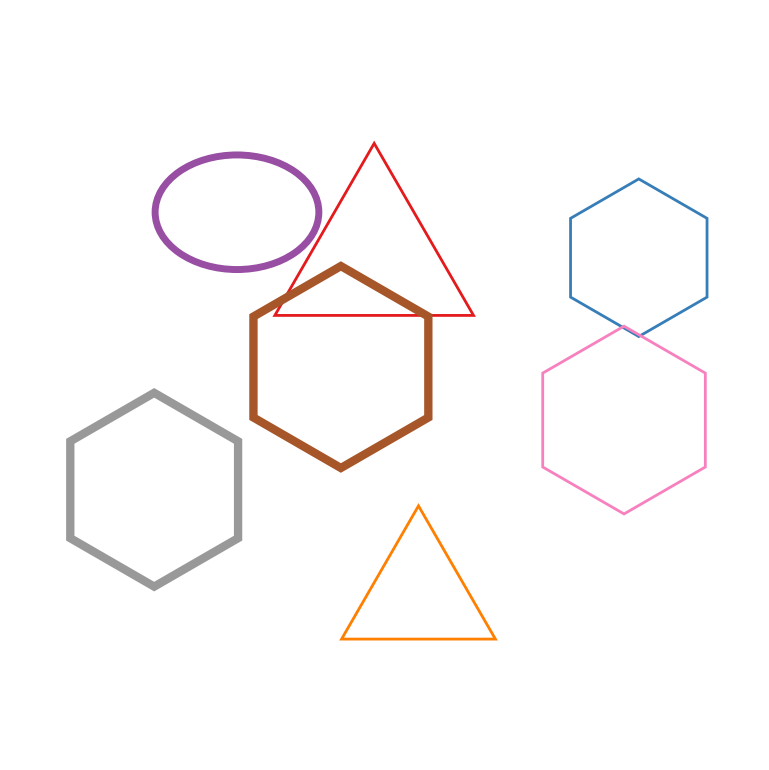[{"shape": "triangle", "thickness": 1, "radius": 0.74, "center": [0.486, 0.665]}, {"shape": "hexagon", "thickness": 1, "radius": 0.51, "center": [0.83, 0.665]}, {"shape": "oval", "thickness": 2.5, "radius": 0.53, "center": [0.308, 0.724]}, {"shape": "triangle", "thickness": 1, "radius": 0.58, "center": [0.543, 0.228]}, {"shape": "hexagon", "thickness": 3, "radius": 0.66, "center": [0.443, 0.523]}, {"shape": "hexagon", "thickness": 1, "radius": 0.61, "center": [0.81, 0.454]}, {"shape": "hexagon", "thickness": 3, "radius": 0.63, "center": [0.2, 0.364]}]